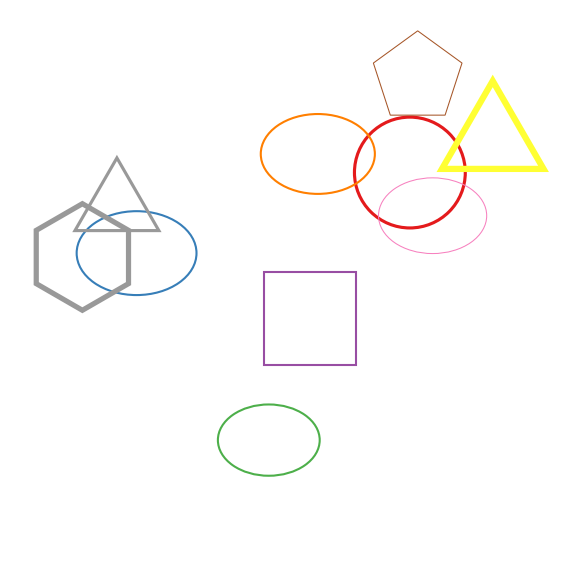[{"shape": "circle", "thickness": 1.5, "radius": 0.48, "center": [0.71, 0.7]}, {"shape": "oval", "thickness": 1, "radius": 0.52, "center": [0.236, 0.561]}, {"shape": "oval", "thickness": 1, "radius": 0.44, "center": [0.465, 0.237]}, {"shape": "square", "thickness": 1, "radius": 0.4, "center": [0.537, 0.448]}, {"shape": "oval", "thickness": 1, "radius": 0.49, "center": [0.55, 0.733]}, {"shape": "triangle", "thickness": 3, "radius": 0.51, "center": [0.853, 0.757]}, {"shape": "pentagon", "thickness": 0.5, "radius": 0.4, "center": [0.723, 0.865]}, {"shape": "oval", "thickness": 0.5, "radius": 0.47, "center": [0.749, 0.626]}, {"shape": "hexagon", "thickness": 2.5, "radius": 0.46, "center": [0.143, 0.554]}, {"shape": "triangle", "thickness": 1.5, "radius": 0.42, "center": [0.202, 0.642]}]